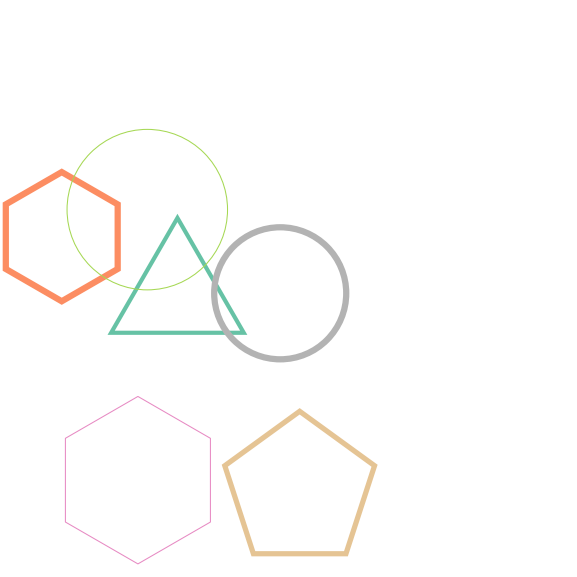[{"shape": "triangle", "thickness": 2, "radius": 0.66, "center": [0.307, 0.489]}, {"shape": "hexagon", "thickness": 3, "radius": 0.56, "center": [0.107, 0.589]}, {"shape": "hexagon", "thickness": 0.5, "radius": 0.72, "center": [0.239, 0.168]}, {"shape": "circle", "thickness": 0.5, "radius": 0.69, "center": [0.255, 0.636]}, {"shape": "pentagon", "thickness": 2.5, "radius": 0.68, "center": [0.519, 0.151]}, {"shape": "circle", "thickness": 3, "radius": 0.57, "center": [0.485, 0.491]}]